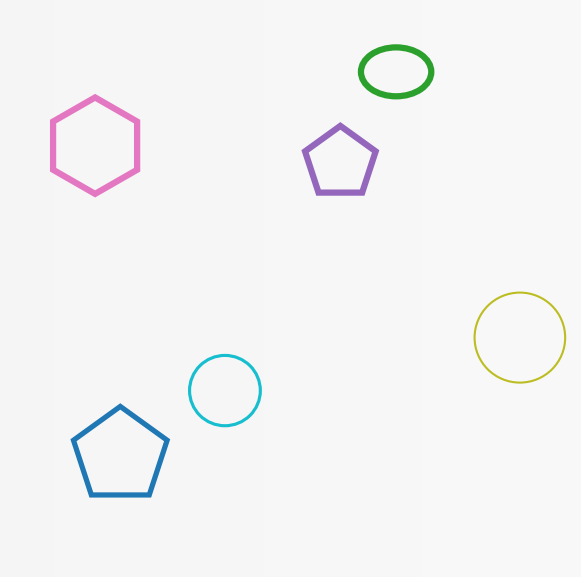[{"shape": "pentagon", "thickness": 2.5, "radius": 0.42, "center": [0.207, 0.211]}, {"shape": "oval", "thickness": 3, "radius": 0.3, "center": [0.681, 0.875]}, {"shape": "pentagon", "thickness": 3, "radius": 0.32, "center": [0.586, 0.717]}, {"shape": "hexagon", "thickness": 3, "radius": 0.42, "center": [0.164, 0.747]}, {"shape": "circle", "thickness": 1, "radius": 0.39, "center": [0.894, 0.415]}, {"shape": "circle", "thickness": 1.5, "radius": 0.3, "center": [0.387, 0.323]}]